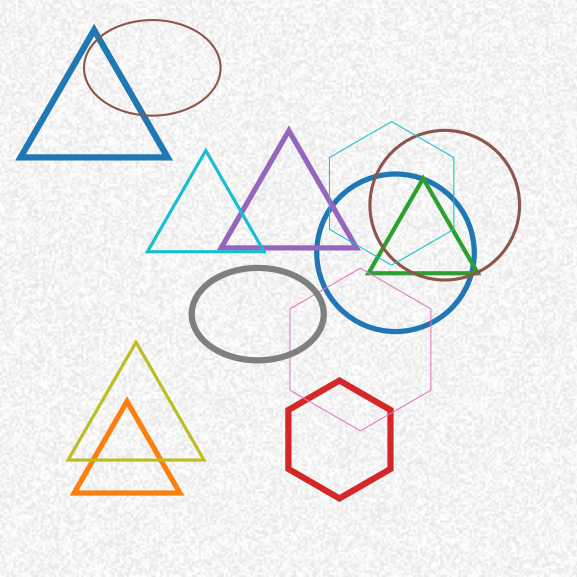[{"shape": "triangle", "thickness": 3, "radius": 0.74, "center": [0.163, 0.8]}, {"shape": "circle", "thickness": 2.5, "radius": 0.68, "center": [0.685, 0.561]}, {"shape": "triangle", "thickness": 2.5, "radius": 0.53, "center": [0.22, 0.198]}, {"shape": "triangle", "thickness": 2, "radius": 0.55, "center": [0.733, 0.581]}, {"shape": "hexagon", "thickness": 3, "radius": 0.51, "center": [0.588, 0.238]}, {"shape": "triangle", "thickness": 2.5, "radius": 0.68, "center": [0.5, 0.638]}, {"shape": "circle", "thickness": 1.5, "radius": 0.65, "center": [0.77, 0.644]}, {"shape": "oval", "thickness": 1, "radius": 0.59, "center": [0.264, 0.882]}, {"shape": "hexagon", "thickness": 0.5, "radius": 0.7, "center": [0.624, 0.394]}, {"shape": "oval", "thickness": 3, "radius": 0.57, "center": [0.446, 0.455]}, {"shape": "triangle", "thickness": 1.5, "radius": 0.68, "center": [0.236, 0.27]}, {"shape": "triangle", "thickness": 1.5, "radius": 0.58, "center": [0.356, 0.622]}, {"shape": "hexagon", "thickness": 0.5, "radius": 0.62, "center": [0.678, 0.664]}]